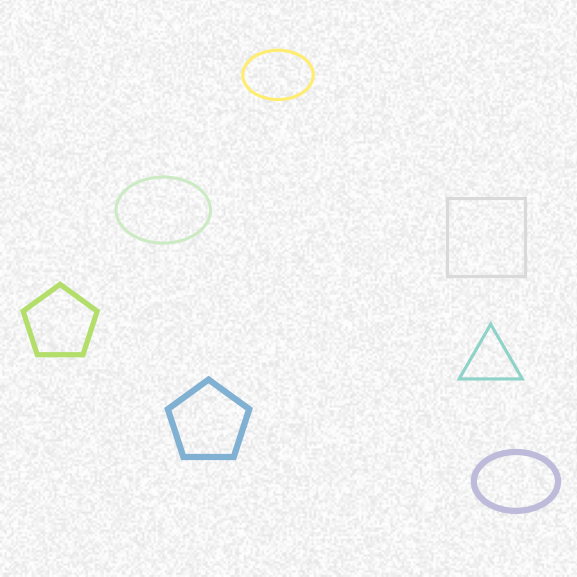[{"shape": "triangle", "thickness": 1.5, "radius": 0.32, "center": [0.85, 0.375]}, {"shape": "oval", "thickness": 3, "radius": 0.36, "center": [0.893, 0.165]}, {"shape": "pentagon", "thickness": 3, "radius": 0.37, "center": [0.361, 0.268]}, {"shape": "pentagon", "thickness": 2.5, "radius": 0.34, "center": [0.104, 0.439]}, {"shape": "square", "thickness": 1.5, "radius": 0.34, "center": [0.842, 0.589]}, {"shape": "oval", "thickness": 1.5, "radius": 0.41, "center": [0.283, 0.635]}, {"shape": "oval", "thickness": 1.5, "radius": 0.31, "center": [0.481, 0.869]}]